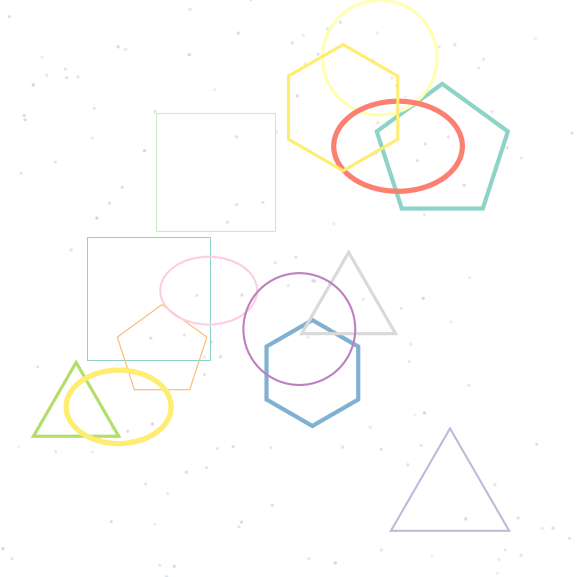[{"shape": "square", "thickness": 0.5, "radius": 0.53, "center": [0.257, 0.483]}, {"shape": "pentagon", "thickness": 2, "radius": 0.6, "center": [0.766, 0.735]}, {"shape": "circle", "thickness": 1.5, "radius": 0.5, "center": [0.658, 0.899]}, {"shape": "triangle", "thickness": 1, "radius": 0.59, "center": [0.779, 0.139]}, {"shape": "oval", "thickness": 2.5, "radius": 0.56, "center": [0.689, 0.746]}, {"shape": "hexagon", "thickness": 2, "radius": 0.46, "center": [0.541, 0.353]}, {"shape": "pentagon", "thickness": 0.5, "radius": 0.41, "center": [0.281, 0.39]}, {"shape": "triangle", "thickness": 1.5, "radius": 0.43, "center": [0.132, 0.286]}, {"shape": "oval", "thickness": 1, "radius": 0.42, "center": [0.361, 0.496]}, {"shape": "triangle", "thickness": 1.5, "radius": 0.47, "center": [0.604, 0.468]}, {"shape": "circle", "thickness": 1, "radius": 0.48, "center": [0.518, 0.429]}, {"shape": "square", "thickness": 0.5, "radius": 0.51, "center": [0.373, 0.701]}, {"shape": "hexagon", "thickness": 1.5, "radius": 0.55, "center": [0.594, 0.813]}, {"shape": "oval", "thickness": 2.5, "radius": 0.45, "center": [0.205, 0.295]}]